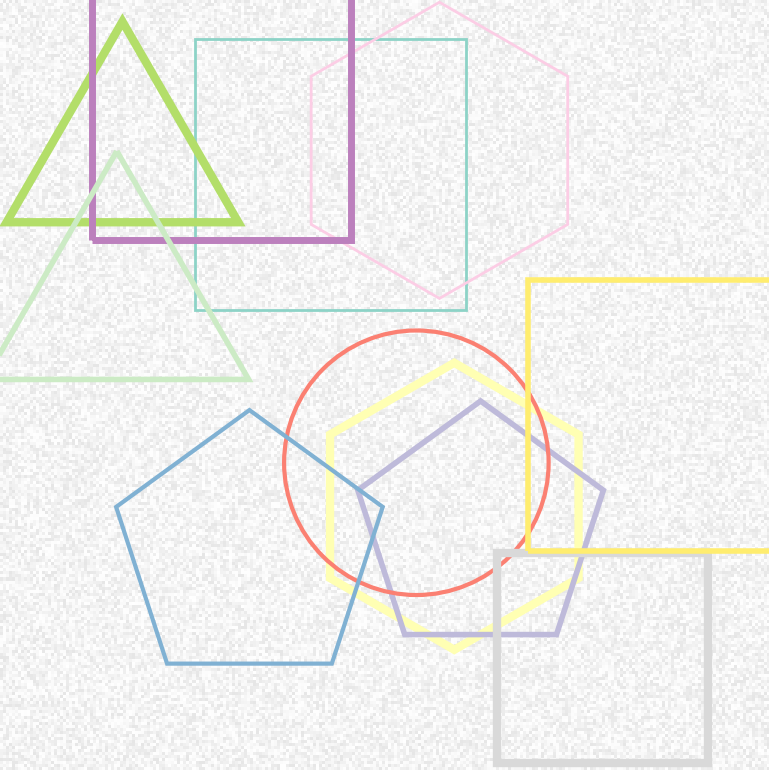[{"shape": "square", "thickness": 1, "radius": 0.88, "center": [0.43, 0.774]}, {"shape": "hexagon", "thickness": 3, "radius": 0.93, "center": [0.59, 0.342]}, {"shape": "pentagon", "thickness": 2, "radius": 0.84, "center": [0.624, 0.312]}, {"shape": "circle", "thickness": 1.5, "radius": 0.86, "center": [0.541, 0.399]}, {"shape": "pentagon", "thickness": 1.5, "radius": 0.91, "center": [0.324, 0.285]}, {"shape": "triangle", "thickness": 3, "radius": 0.87, "center": [0.159, 0.798]}, {"shape": "hexagon", "thickness": 1, "radius": 0.96, "center": [0.571, 0.805]}, {"shape": "square", "thickness": 3, "radius": 0.68, "center": [0.782, 0.145]}, {"shape": "square", "thickness": 2.5, "radius": 0.84, "center": [0.288, 0.857]}, {"shape": "triangle", "thickness": 2, "radius": 0.99, "center": [0.152, 0.606]}, {"shape": "square", "thickness": 2, "radius": 0.88, "center": [0.861, 0.461]}]